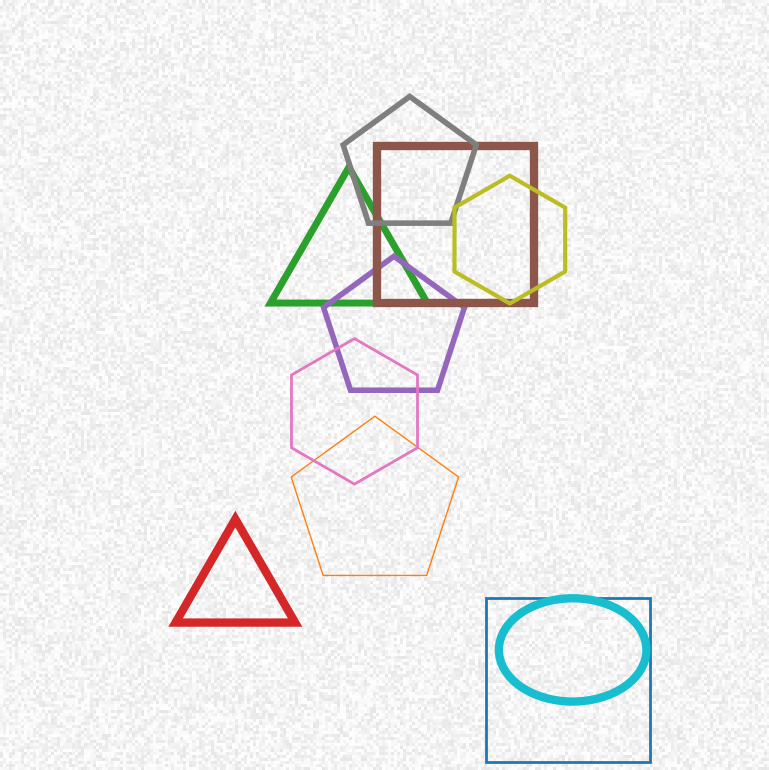[{"shape": "square", "thickness": 1, "radius": 0.53, "center": [0.738, 0.117]}, {"shape": "pentagon", "thickness": 0.5, "radius": 0.57, "center": [0.487, 0.345]}, {"shape": "triangle", "thickness": 2.5, "radius": 0.59, "center": [0.453, 0.665]}, {"shape": "triangle", "thickness": 3, "radius": 0.45, "center": [0.306, 0.236]}, {"shape": "pentagon", "thickness": 2, "radius": 0.48, "center": [0.512, 0.571]}, {"shape": "square", "thickness": 3, "radius": 0.51, "center": [0.592, 0.708]}, {"shape": "hexagon", "thickness": 1, "radius": 0.47, "center": [0.46, 0.466]}, {"shape": "pentagon", "thickness": 2, "radius": 0.45, "center": [0.532, 0.784]}, {"shape": "hexagon", "thickness": 1.5, "radius": 0.41, "center": [0.662, 0.689]}, {"shape": "oval", "thickness": 3, "radius": 0.48, "center": [0.744, 0.156]}]